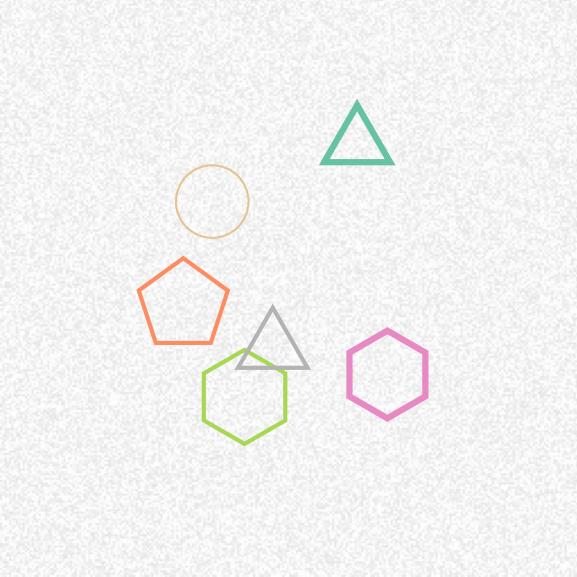[{"shape": "triangle", "thickness": 3, "radius": 0.33, "center": [0.618, 0.751]}, {"shape": "pentagon", "thickness": 2, "radius": 0.41, "center": [0.317, 0.471]}, {"shape": "hexagon", "thickness": 3, "radius": 0.38, "center": [0.671, 0.351]}, {"shape": "hexagon", "thickness": 2, "radius": 0.41, "center": [0.423, 0.312]}, {"shape": "circle", "thickness": 1, "radius": 0.31, "center": [0.367, 0.65]}, {"shape": "triangle", "thickness": 2, "radius": 0.35, "center": [0.472, 0.397]}]